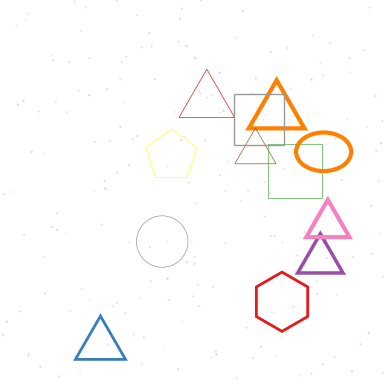[{"shape": "hexagon", "thickness": 2, "radius": 0.38, "center": [0.733, 0.216]}, {"shape": "triangle", "thickness": 0.5, "radius": 0.42, "center": [0.537, 0.737]}, {"shape": "triangle", "thickness": 2, "radius": 0.38, "center": [0.261, 0.104]}, {"shape": "square", "thickness": 0.5, "radius": 0.35, "center": [0.765, 0.557]}, {"shape": "triangle", "thickness": 2.5, "radius": 0.34, "center": [0.832, 0.325]}, {"shape": "oval", "thickness": 3, "radius": 0.36, "center": [0.841, 0.606]}, {"shape": "triangle", "thickness": 3, "radius": 0.42, "center": [0.719, 0.708]}, {"shape": "pentagon", "thickness": 0.5, "radius": 0.35, "center": [0.445, 0.595]}, {"shape": "triangle", "thickness": 0.5, "radius": 0.31, "center": [0.663, 0.606]}, {"shape": "triangle", "thickness": 3, "radius": 0.32, "center": [0.852, 0.416]}, {"shape": "square", "thickness": 1, "radius": 0.33, "center": [0.673, 0.69]}, {"shape": "circle", "thickness": 0.5, "radius": 0.33, "center": [0.421, 0.373]}]